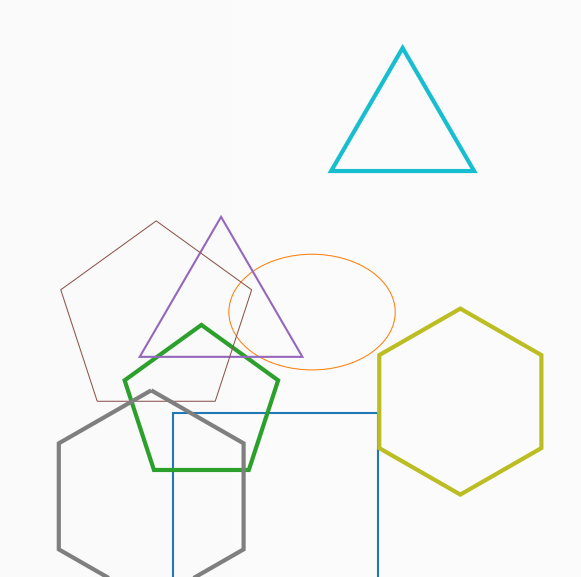[{"shape": "square", "thickness": 1, "radius": 0.88, "center": [0.474, 0.108]}, {"shape": "oval", "thickness": 0.5, "radius": 0.72, "center": [0.537, 0.459]}, {"shape": "pentagon", "thickness": 2, "radius": 0.69, "center": [0.346, 0.298]}, {"shape": "triangle", "thickness": 1, "radius": 0.81, "center": [0.38, 0.462]}, {"shape": "pentagon", "thickness": 0.5, "radius": 0.86, "center": [0.269, 0.444]}, {"shape": "hexagon", "thickness": 2, "radius": 0.92, "center": [0.26, 0.14]}, {"shape": "hexagon", "thickness": 2, "radius": 0.81, "center": [0.792, 0.304]}, {"shape": "triangle", "thickness": 2, "radius": 0.71, "center": [0.693, 0.774]}]